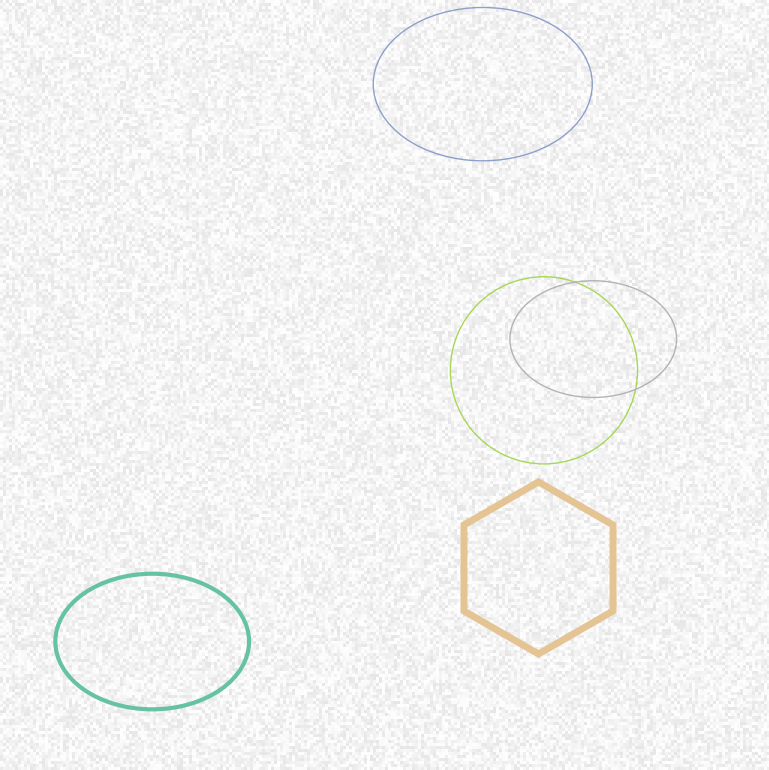[{"shape": "oval", "thickness": 1.5, "radius": 0.63, "center": [0.198, 0.167]}, {"shape": "oval", "thickness": 0.5, "radius": 0.71, "center": [0.627, 0.891]}, {"shape": "circle", "thickness": 0.5, "radius": 0.61, "center": [0.706, 0.519]}, {"shape": "hexagon", "thickness": 2.5, "radius": 0.56, "center": [0.699, 0.262]}, {"shape": "oval", "thickness": 0.5, "radius": 0.54, "center": [0.77, 0.56]}]